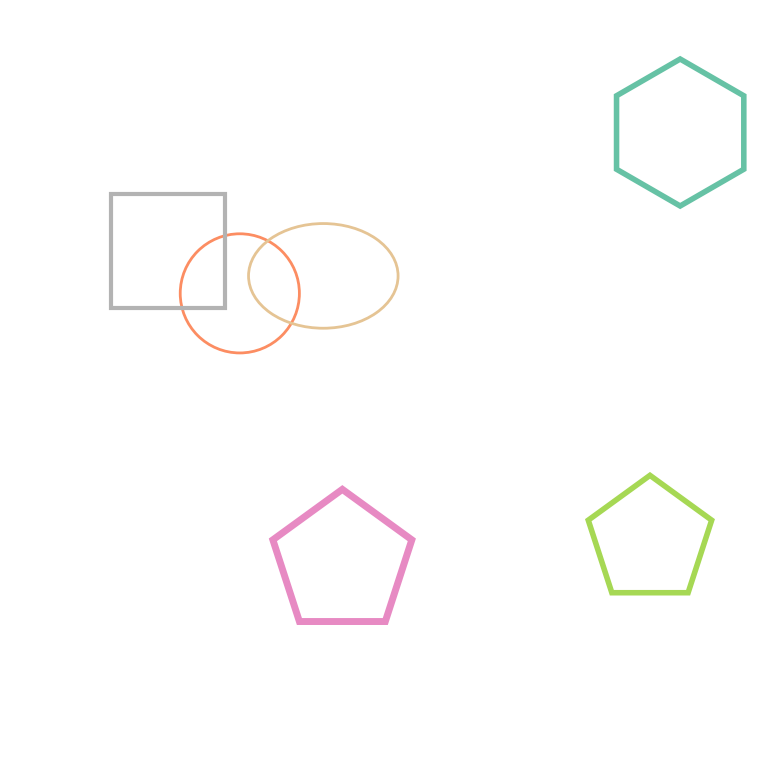[{"shape": "hexagon", "thickness": 2, "radius": 0.48, "center": [0.883, 0.828]}, {"shape": "circle", "thickness": 1, "radius": 0.39, "center": [0.311, 0.619]}, {"shape": "pentagon", "thickness": 2.5, "radius": 0.47, "center": [0.445, 0.27]}, {"shape": "pentagon", "thickness": 2, "radius": 0.42, "center": [0.844, 0.298]}, {"shape": "oval", "thickness": 1, "radius": 0.49, "center": [0.42, 0.642]}, {"shape": "square", "thickness": 1.5, "radius": 0.37, "center": [0.218, 0.675]}]